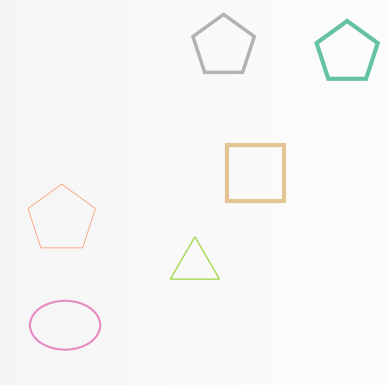[{"shape": "pentagon", "thickness": 3, "radius": 0.41, "center": [0.896, 0.862]}, {"shape": "pentagon", "thickness": 0.5, "radius": 0.46, "center": [0.159, 0.43]}, {"shape": "oval", "thickness": 1.5, "radius": 0.45, "center": [0.168, 0.155]}, {"shape": "triangle", "thickness": 1, "radius": 0.37, "center": [0.503, 0.312]}, {"shape": "square", "thickness": 3, "radius": 0.37, "center": [0.659, 0.551]}, {"shape": "pentagon", "thickness": 2.5, "radius": 0.42, "center": [0.577, 0.879]}]